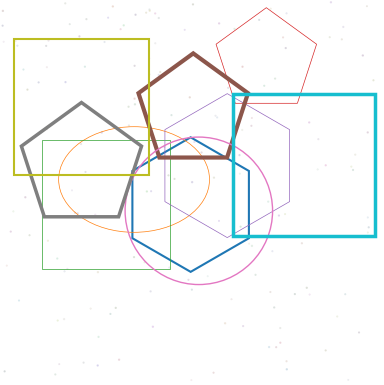[{"shape": "hexagon", "thickness": 1.5, "radius": 0.87, "center": [0.495, 0.469]}, {"shape": "oval", "thickness": 0.5, "radius": 0.98, "center": [0.348, 0.534]}, {"shape": "square", "thickness": 0.5, "radius": 0.83, "center": [0.276, 0.469]}, {"shape": "pentagon", "thickness": 0.5, "radius": 0.69, "center": [0.692, 0.843]}, {"shape": "hexagon", "thickness": 0.5, "radius": 0.93, "center": [0.59, 0.57]}, {"shape": "pentagon", "thickness": 3, "radius": 0.75, "center": [0.502, 0.712]}, {"shape": "circle", "thickness": 1, "radius": 0.96, "center": [0.516, 0.452]}, {"shape": "pentagon", "thickness": 2.5, "radius": 0.82, "center": [0.212, 0.57]}, {"shape": "square", "thickness": 1.5, "radius": 0.88, "center": [0.211, 0.722]}, {"shape": "square", "thickness": 2.5, "radius": 0.92, "center": [0.789, 0.572]}]